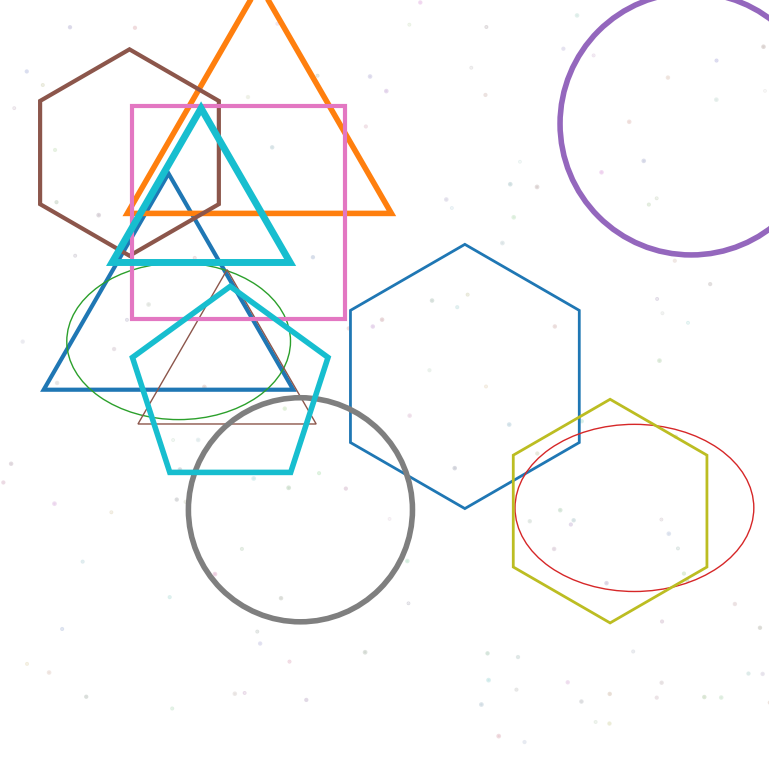[{"shape": "hexagon", "thickness": 1, "radius": 0.86, "center": [0.604, 0.511]}, {"shape": "triangle", "thickness": 1.5, "radius": 0.94, "center": [0.219, 0.587]}, {"shape": "triangle", "thickness": 2, "radius": 0.99, "center": [0.337, 0.822]}, {"shape": "oval", "thickness": 0.5, "radius": 0.73, "center": [0.232, 0.557]}, {"shape": "oval", "thickness": 0.5, "radius": 0.78, "center": [0.824, 0.34]}, {"shape": "circle", "thickness": 2, "radius": 0.85, "center": [0.898, 0.839]}, {"shape": "hexagon", "thickness": 1.5, "radius": 0.67, "center": [0.168, 0.802]}, {"shape": "triangle", "thickness": 0.5, "radius": 0.67, "center": [0.295, 0.516]}, {"shape": "square", "thickness": 1.5, "radius": 0.69, "center": [0.31, 0.724]}, {"shape": "circle", "thickness": 2, "radius": 0.73, "center": [0.39, 0.338]}, {"shape": "hexagon", "thickness": 1, "radius": 0.73, "center": [0.792, 0.336]}, {"shape": "triangle", "thickness": 2.5, "radius": 0.67, "center": [0.261, 0.726]}, {"shape": "pentagon", "thickness": 2, "radius": 0.67, "center": [0.299, 0.495]}]